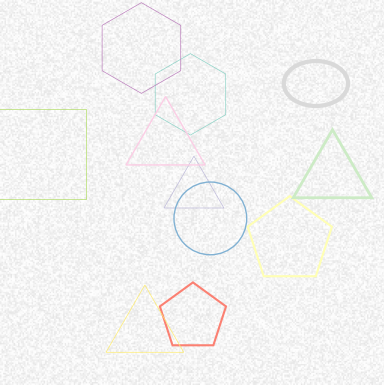[{"shape": "hexagon", "thickness": 0.5, "radius": 0.53, "center": [0.495, 0.755]}, {"shape": "pentagon", "thickness": 1.5, "radius": 0.58, "center": [0.753, 0.376]}, {"shape": "triangle", "thickness": 0.5, "radius": 0.45, "center": [0.504, 0.505]}, {"shape": "pentagon", "thickness": 1.5, "radius": 0.45, "center": [0.501, 0.176]}, {"shape": "circle", "thickness": 1, "radius": 0.47, "center": [0.546, 0.433]}, {"shape": "square", "thickness": 0.5, "radius": 0.59, "center": [0.106, 0.599]}, {"shape": "triangle", "thickness": 1, "radius": 0.59, "center": [0.43, 0.631]}, {"shape": "oval", "thickness": 3, "radius": 0.42, "center": [0.821, 0.783]}, {"shape": "hexagon", "thickness": 0.5, "radius": 0.59, "center": [0.367, 0.875]}, {"shape": "triangle", "thickness": 2, "radius": 0.59, "center": [0.864, 0.545]}, {"shape": "triangle", "thickness": 0.5, "radius": 0.58, "center": [0.376, 0.143]}]